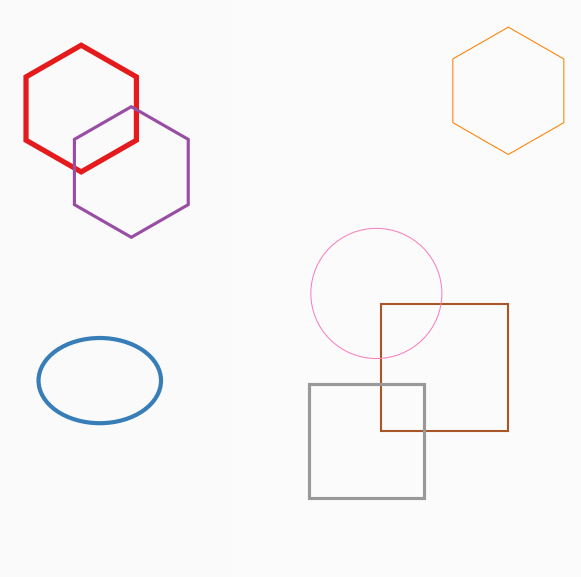[{"shape": "hexagon", "thickness": 2.5, "radius": 0.55, "center": [0.14, 0.811]}, {"shape": "oval", "thickness": 2, "radius": 0.53, "center": [0.172, 0.34]}, {"shape": "hexagon", "thickness": 1.5, "radius": 0.57, "center": [0.226, 0.701]}, {"shape": "hexagon", "thickness": 0.5, "radius": 0.55, "center": [0.875, 0.842]}, {"shape": "square", "thickness": 1, "radius": 0.55, "center": [0.765, 0.363]}, {"shape": "circle", "thickness": 0.5, "radius": 0.56, "center": [0.647, 0.491]}, {"shape": "square", "thickness": 1.5, "radius": 0.49, "center": [0.63, 0.236]}]